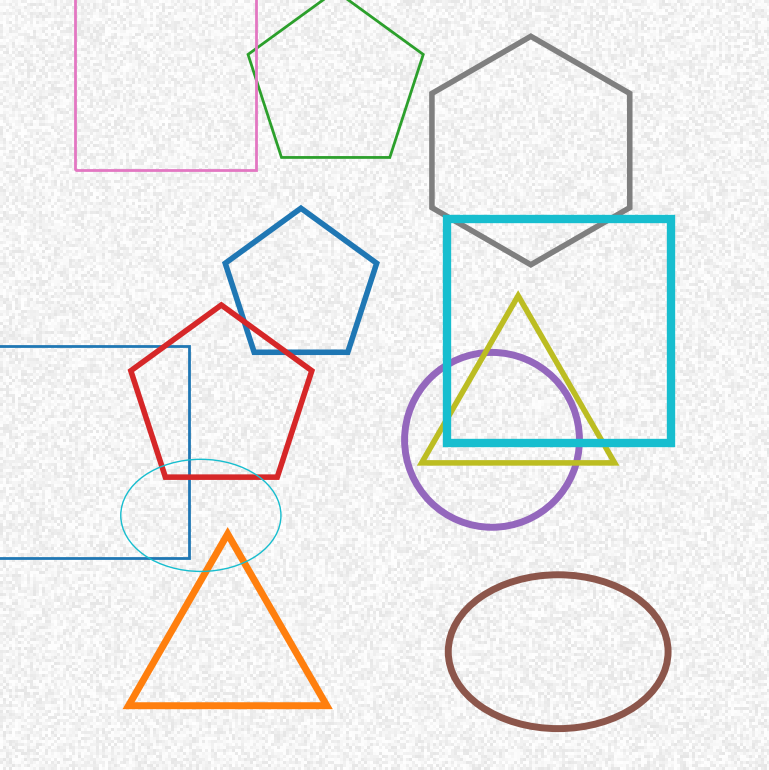[{"shape": "square", "thickness": 1, "radius": 0.69, "center": [0.107, 0.413]}, {"shape": "pentagon", "thickness": 2, "radius": 0.52, "center": [0.391, 0.626]}, {"shape": "triangle", "thickness": 2.5, "radius": 0.74, "center": [0.296, 0.158]}, {"shape": "pentagon", "thickness": 1, "radius": 0.6, "center": [0.436, 0.892]}, {"shape": "pentagon", "thickness": 2, "radius": 0.62, "center": [0.287, 0.48]}, {"shape": "circle", "thickness": 2.5, "radius": 0.57, "center": [0.639, 0.429]}, {"shape": "oval", "thickness": 2.5, "radius": 0.71, "center": [0.725, 0.154]}, {"shape": "square", "thickness": 1, "radius": 0.59, "center": [0.215, 0.897]}, {"shape": "hexagon", "thickness": 2, "radius": 0.74, "center": [0.689, 0.804]}, {"shape": "triangle", "thickness": 2, "radius": 0.72, "center": [0.673, 0.471]}, {"shape": "oval", "thickness": 0.5, "radius": 0.52, "center": [0.261, 0.331]}, {"shape": "square", "thickness": 3, "radius": 0.73, "center": [0.726, 0.57]}]